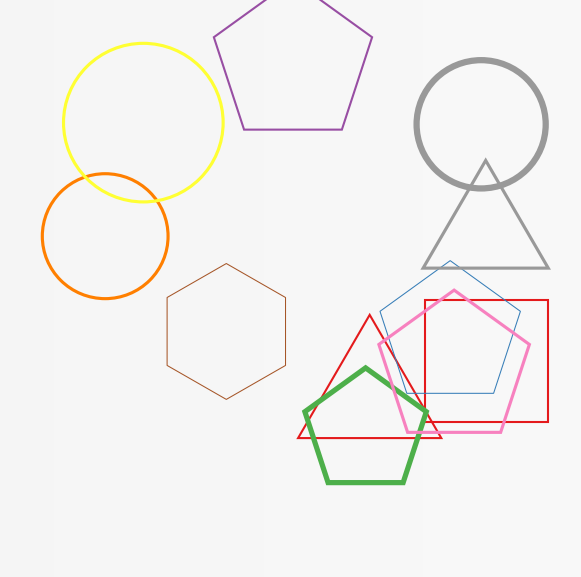[{"shape": "square", "thickness": 1, "radius": 0.53, "center": [0.836, 0.374]}, {"shape": "triangle", "thickness": 1, "radius": 0.71, "center": [0.636, 0.312]}, {"shape": "pentagon", "thickness": 0.5, "radius": 0.64, "center": [0.775, 0.421]}, {"shape": "pentagon", "thickness": 2.5, "radius": 0.55, "center": [0.629, 0.252]}, {"shape": "pentagon", "thickness": 1, "radius": 0.72, "center": [0.504, 0.89]}, {"shape": "circle", "thickness": 1.5, "radius": 0.54, "center": [0.181, 0.59]}, {"shape": "circle", "thickness": 1.5, "radius": 0.69, "center": [0.247, 0.787]}, {"shape": "hexagon", "thickness": 0.5, "radius": 0.59, "center": [0.389, 0.425]}, {"shape": "pentagon", "thickness": 1.5, "radius": 0.68, "center": [0.781, 0.361]}, {"shape": "circle", "thickness": 3, "radius": 0.56, "center": [0.828, 0.784]}, {"shape": "triangle", "thickness": 1.5, "radius": 0.62, "center": [0.836, 0.597]}]